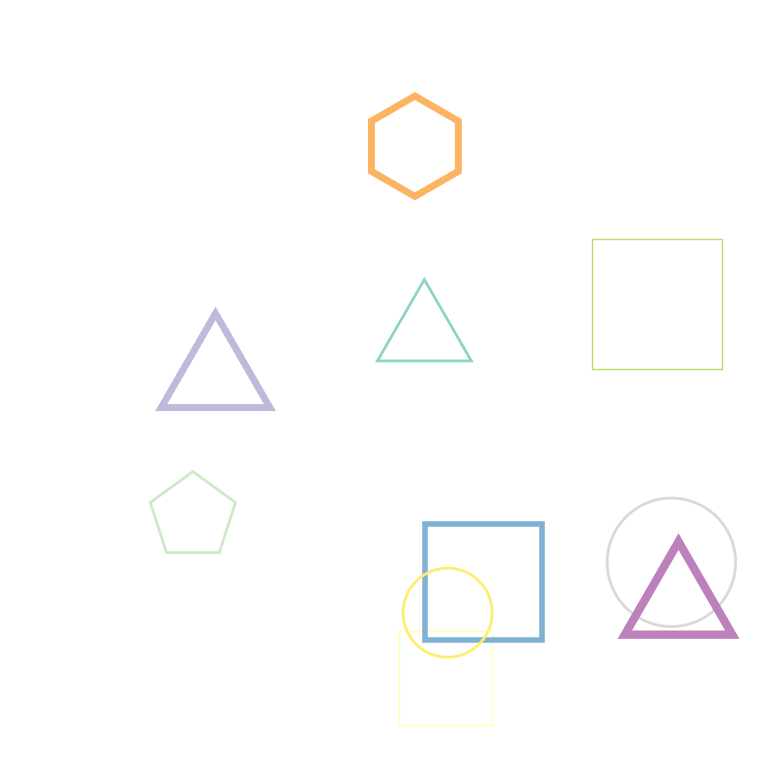[{"shape": "triangle", "thickness": 1, "radius": 0.35, "center": [0.551, 0.566]}, {"shape": "square", "thickness": 0.5, "radius": 0.3, "center": [0.578, 0.119]}, {"shape": "triangle", "thickness": 2.5, "radius": 0.41, "center": [0.28, 0.511]}, {"shape": "square", "thickness": 2, "radius": 0.38, "center": [0.629, 0.244]}, {"shape": "hexagon", "thickness": 2.5, "radius": 0.33, "center": [0.539, 0.81]}, {"shape": "square", "thickness": 0.5, "radius": 0.42, "center": [0.854, 0.606]}, {"shape": "circle", "thickness": 1, "radius": 0.42, "center": [0.872, 0.27]}, {"shape": "triangle", "thickness": 3, "radius": 0.4, "center": [0.881, 0.216]}, {"shape": "pentagon", "thickness": 1, "radius": 0.29, "center": [0.251, 0.329]}, {"shape": "circle", "thickness": 1, "radius": 0.29, "center": [0.581, 0.204]}]